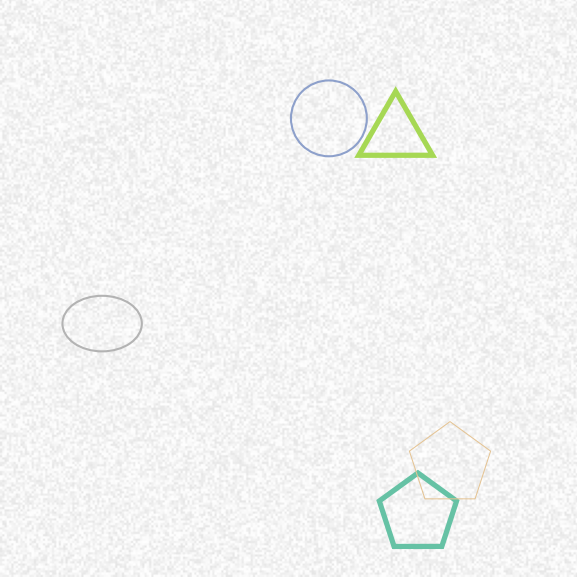[{"shape": "pentagon", "thickness": 2.5, "radius": 0.35, "center": [0.724, 0.11]}, {"shape": "circle", "thickness": 1, "radius": 0.33, "center": [0.57, 0.794]}, {"shape": "triangle", "thickness": 2.5, "radius": 0.37, "center": [0.685, 0.767]}, {"shape": "pentagon", "thickness": 0.5, "radius": 0.37, "center": [0.779, 0.195]}, {"shape": "oval", "thickness": 1, "radius": 0.34, "center": [0.177, 0.439]}]